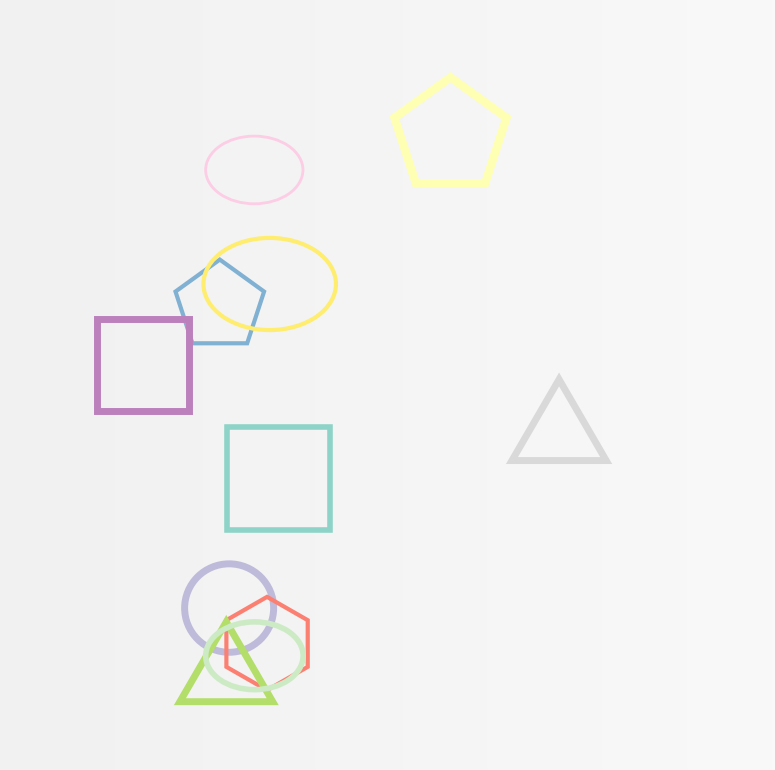[{"shape": "square", "thickness": 2, "radius": 0.33, "center": [0.359, 0.379]}, {"shape": "pentagon", "thickness": 3, "radius": 0.38, "center": [0.581, 0.824]}, {"shape": "circle", "thickness": 2.5, "radius": 0.29, "center": [0.296, 0.21]}, {"shape": "hexagon", "thickness": 1.5, "radius": 0.3, "center": [0.345, 0.164]}, {"shape": "pentagon", "thickness": 1.5, "radius": 0.3, "center": [0.284, 0.603]}, {"shape": "triangle", "thickness": 2.5, "radius": 0.35, "center": [0.292, 0.123]}, {"shape": "oval", "thickness": 1, "radius": 0.31, "center": [0.328, 0.779]}, {"shape": "triangle", "thickness": 2.5, "radius": 0.35, "center": [0.721, 0.437]}, {"shape": "square", "thickness": 2.5, "radius": 0.3, "center": [0.184, 0.526]}, {"shape": "oval", "thickness": 2, "radius": 0.31, "center": [0.328, 0.148]}, {"shape": "oval", "thickness": 1.5, "radius": 0.43, "center": [0.348, 0.631]}]